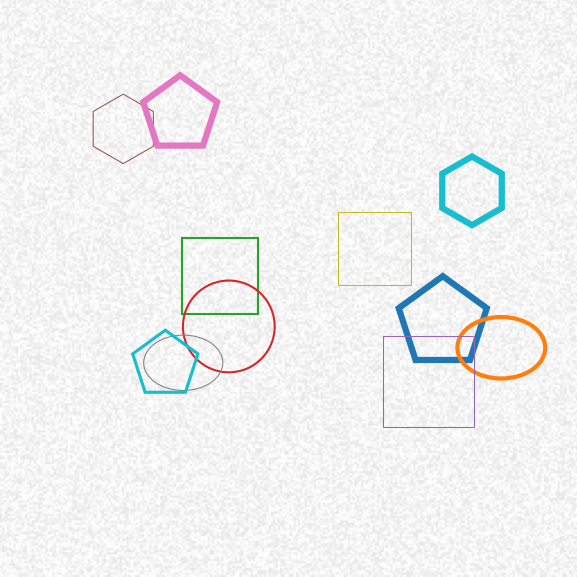[{"shape": "pentagon", "thickness": 3, "radius": 0.4, "center": [0.767, 0.441]}, {"shape": "oval", "thickness": 2, "radius": 0.38, "center": [0.868, 0.397]}, {"shape": "square", "thickness": 1, "radius": 0.33, "center": [0.381, 0.521]}, {"shape": "circle", "thickness": 1, "radius": 0.4, "center": [0.396, 0.434]}, {"shape": "square", "thickness": 0.5, "radius": 0.39, "center": [0.742, 0.339]}, {"shape": "hexagon", "thickness": 0.5, "radius": 0.3, "center": [0.213, 0.776]}, {"shape": "pentagon", "thickness": 3, "radius": 0.34, "center": [0.312, 0.801]}, {"shape": "oval", "thickness": 0.5, "radius": 0.34, "center": [0.317, 0.371]}, {"shape": "square", "thickness": 0.5, "radius": 0.31, "center": [0.649, 0.569]}, {"shape": "pentagon", "thickness": 1.5, "radius": 0.3, "center": [0.286, 0.368]}, {"shape": "hexagon", "thickness": 3, "radius": 0.3, "center": [0.817, 0.669]}]